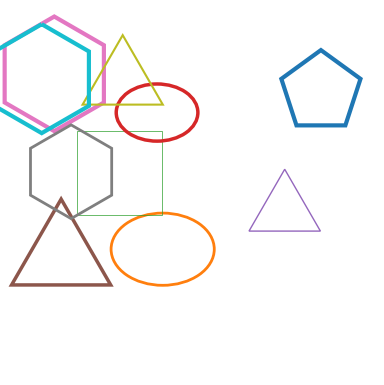[{"shape": "pentagon", "thickness": 3, "radius": 0.54, "center": [0.834, 0.762]}, {"shape": "oval", "thickness": 2, "radius": 0.67, "center": [0.423, 0.353]}, {"shape": "square", "thickness": 0.5, "radius": 0.55, "center": [0.311, 0.551]}, {"shape": "oval", "thickness": 2.5, "radius": 0.53, "center": [0.408, 0.708]}, {"shape": "triangle", "thickness": 1, "radius": 0.54, "center": [0.739, 0.453]}, {"shape": "triangle", "thickness": 2.5, "radius": 0.74, "center": [0.159, 0.334]}, {"shape": "hexagon", "thickness": 3, "radius": 0.74, "center": [0.141, 0.808]}, {"shape": "hexagon", "thickness": 2, "radius": 0.61, "center": [0.185, 0.554]}, {"shape": "triangle", "thickness": 1.5, "radius": 0.6, "center": [0.319, 0.788]}, {"shape": "hexagon", "thickness": 3, "radius": 0.71, "center": [0.108, 0.796]}]